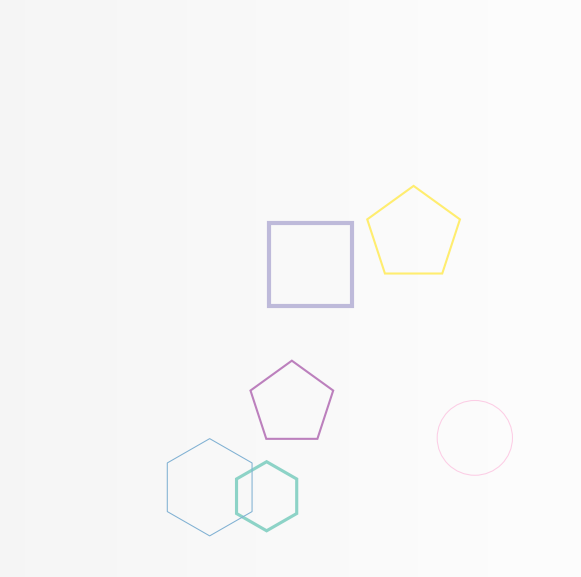[{"shape": "hexagon", "thickness": 1.5, "radius": 0.3, "center": [0.459, 0.14]}, {"shape": "square", "thickness": 2, "radius": 0.36, "center": [0.535, 0.541]}, {"shape": "hexagon", "thickness": 0.5, "radius": 0.42, "center": [0.361, 0.155]}, {"shape": "circle", "thickness": 0.5, "radius": 0.32, "center": [0.817, 0.241]}, {"shape": "pentagon", "thickness": 1, "radius": 0.37, "center": [0.502, 0.3]}, {"shape": "pentagon", "thickness": 1, "radius": 0.42, "center": [0.712, 0.593]}]